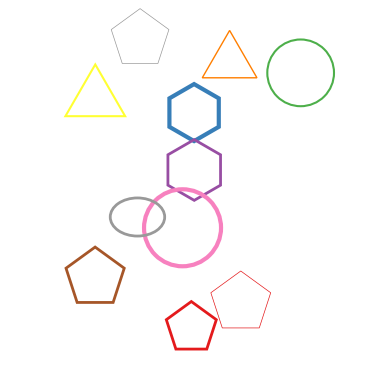[{"shape": "pentagon", "thickness": 2, "radius": 0.34, "center": [0.497, 0.149]}, {"shape": "pentagon", "thickness": 0.5, "radius": 0.41, "center": [0.625, 0.214]}, {"shape": "hexagon", "thickness": 3, "radius": 0.37, "center": [0.504, 0.708]}, {"shape": "circle", "thickness": 1.5, "radius": 0.43, "center": [0.781, 0.811]}, {"shape": "hexagon", "thickness": 2, "radius": 0.39, "center": [0.505, 0.558]}, {"shape": "triangle", "thickness": 1, "radius": 0.41, "center": [0.596, 0.839]}, {"shape": "triangle", "thickness": 1.5, "radius": 0.45, "center": [0.247, 0.743]}, {"shape": "pentagon", "thickness": 2, "radius": 0.4, "center": [0.247, 0.279]}, {"shape": "circle", "thickness": 3, "radius": 0.5, "center": [0.474, 0.408]}, {"shape": "pentagon", "thickness": 0.5, "radius": 0.39, "center": [0.364, 0.899]}, {"shape": "oval", "thickness": 2, "radius": 0.35, "center": [0.357, 0.436]}]